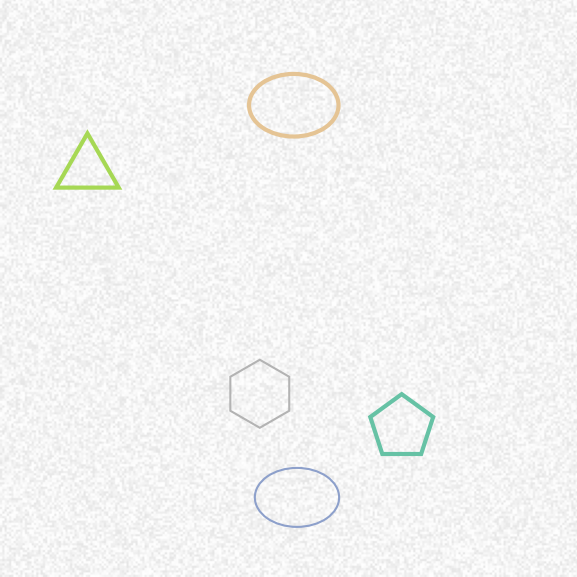[{"shape": "pentagon", "thickness": 2, "radius": 0.29, "center": [0.696, 0.259]}, {"shape": "oval", "thickness": 1, "radius": 0.36, "center": [0.514, 0.138]}, {"shape": "triangle", "thickness": 2, "radius": 0.31, "center": [0.151, 0.706]}, {"shape": "oval", "thickness": 2, "radius": 0.39, "center": [0.509, 0.817]}, {"shape": "hexagon", "thickness": 1, "radius": 0.29, "center": [0.45, 0.317]}]